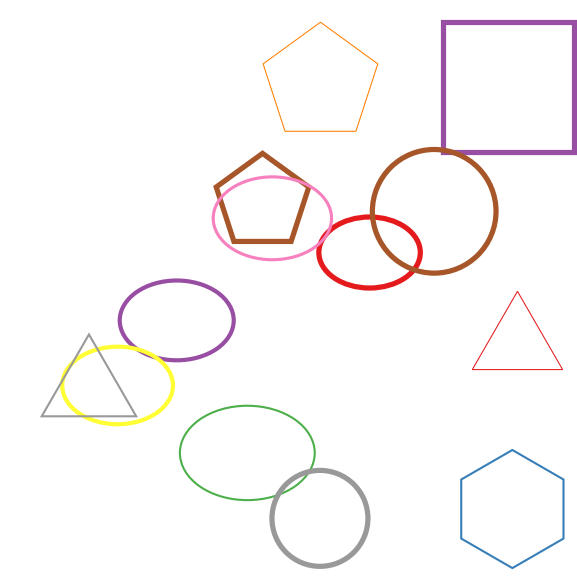[{"shape": "oval", "thickness": 2.5, "radius": 0.44, "center": [0.64, 0.562]}, {"shape": "triangle", "thickness": 0.5, "radius": 0.45, "center": [0.896, 0.404]}, {"shape": "hexagon", "thickness": 1, "radius": 0.51, "center": [0.887, 0.118]}, {"shape": "oval", "thickness": 1, "radius": 0.58, "center": [0.428, 0.215]}, {"shape": "square", "thickness": 2.5, "radius": 0.57, "center": [0.881, 0.848]}, {"shape": "oval", "thickness": 2, "radius": 0.49, "center": [0.306, 0.444]}, {"shape": "pentagon", "thickness": 0.5, "radius": 0.52, "center": [0.555, 0.856]}, {"shape": "oval", "thickness": 2, "radius": 0.48, "center": [0.204, 0.332]}, {"shape": "pentagon", "thickness": 2.5, "radius": 0.42, "center": [0.455, 0.649]}, {"shape": "circle", "thickness": 2.5, "radius": 0.54, "center": [0.752, 0.633]}, {"shape": "oval", "thickness": 1.5, "radius": 0.51, "center": [0.472, 0.621]}, {"shape": "circle", "thickness": 2.5, "radius": 0.42, "center": [0.554, 0.102]}, {"shape": "triangle", "thickness": 1, "radius": 0.47, "center": [0.154, 0.326]}]